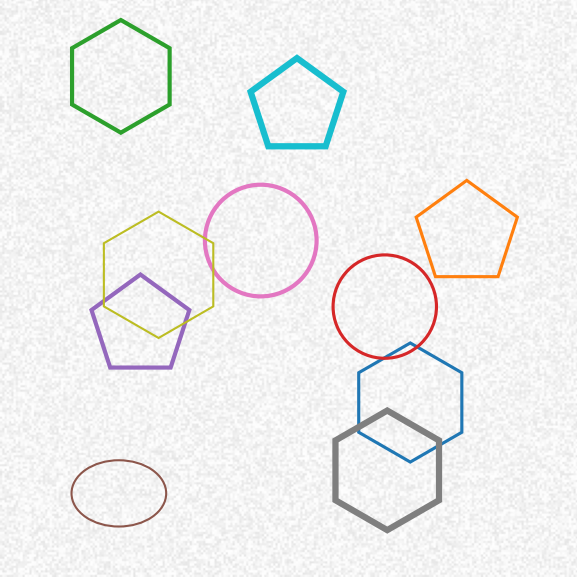[{"shape": "hexagon", "thickness": 1.5, "radius": 0.52, "center": [0.71, 0.302]}, {"shape": "pentagon", "thickness": 1.5, "radius": 0.46, "center": [0.808, 0.595]}, {"shape": "hexagon", "thickness": 2, "radius": 0.49, "center": [0.209, 0.867]}, {"shape": "circle", "thickness": 1.5, "radius": 0.45, "center": [0.666, 0.468]}, {"shape": "pentagon", "thickness": 2, "radius": 0.45, "center": [0.243, 0.435]}, {"shape": "oval", "thickness": 1, "radius": 0.41, "center": [0.206, 0.145]}, {"shape": "circle", "thickness": 2, "radius": 0.48, "center": [0.452, 0.583]}, {"shape": "hexagon", "thickness": 3, "radius": 0.52, "center": [0.671, 0.185]}, {"shape": "hexagon", "thickness": 1, "radius": 0.55, "center": [0.275, 0.523]}, {"shape": "pentagon", "thickness": 3, "radius": 0.42, "center": [0.514, 0.814]}]